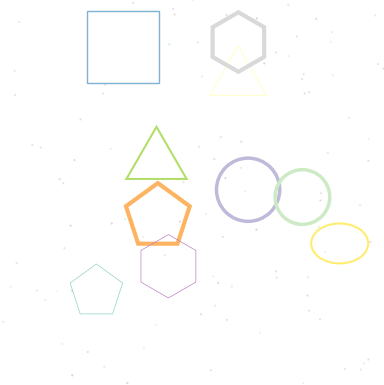[{"shape": "pentagon", "thickness": 0.5, "radius": 0.36, "center": [0.25, 0.243]}, {"shape": "triangle", "thickness": 0.5, "radius": 0.43, "center": [0.618, 0.795]}, {"shape": "circle", "thickness": 2.5, "radius": 0.41, "center": [0.644, 0.507]}, {"shape": "square", "thickness": 1, "radius": 0.47, "center": [0.319, 0.877]}, {"shape": "pentagon", "thickness": 3, "radius": 0.44, "center": [0.41, 0.437]}, {"shape": "triangle", "thickness": 1.5, "radius": 0.45, "center": [0.406, 0.58]}, {"shape": "hexagon", "thickness": 3, "radius": 0.39, "center": [0.619, 0.891]}, {"shape": "hexagon", "thickness": 0.5, "radius": 0.41, "center": [0.437, 0.308]}, {"shape": "circle", "thickness": 2.5, "radius": 0.36, "center": [0.786, 0.488]}, {"shape": "oval", "thickness": 1.5, "radius": 0.37, "center": [0.882, 0.368]}]